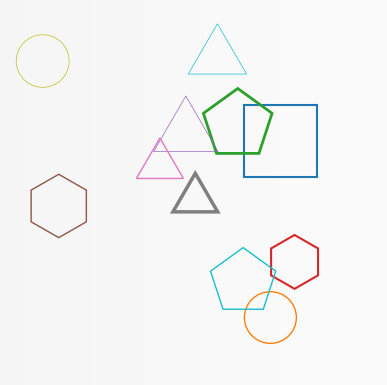[{"shape": "square", "thickness": 1.5, "radius": 0.47, "center": [0.724, 0.633]}, {"shape": "circle", "thickness": 1, "radius": 0.34, "center": [0.698, 0.175]}, {"shape": "pentagon", "thickness": 2, "radius": 0.47, "center": [0.614, 0.677]}, {"shape": "hexagon", "thickness": 1.5, "radius": 0.35, "center": [0.76, 0.32]}, {"shape": "triangle", "thickness": 0.5, "radius": 0.48, "center": [0.48, 0.654]}, {"shape": "hexagon", "thickness": 1, "radius": 0.41, "center": [0.152, 0.465]}, {"shape": "triangle", "thickness": 1, "radius": 0.35, "center": [0.413, 0.571]}, {"shape": "triangle", "thickness": 2.5, "radius": 0.33, "center": [0.504, 0.483]}, {"shape": "circle", "thickness": 0.5, "radius": 0.34, "center": [0.11, 0.842]}, {"shape": "triangle", "thickness": 0.5, "radius": 0.43, "center": [0.561, 0.851]}, {"shape": "pentagon", "thickness": 1, "radius": 0.44, "center": [0.627, 0.268]}]